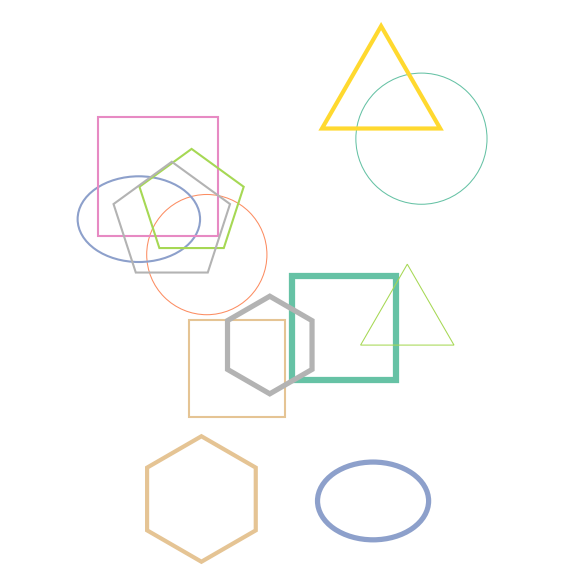[{"shape": "circle", "thickness": 0.5, "radius": 0.57, "center": [0.73, 0.759]}, {"shape": "square", "thickness": 3, "radius": 0.45, "center": [0.595, 0.432]}, {"shape": "circle", "thickness": 0.5, "radius": 0.52, "center": [0.358, 0.558]}, {"shape": "oval", "thickness": 2.5, "radius": 0.48, "center": [0.646, 0.132]}, {"shape": "oval", "thickness": 1, "radius": 0.53, "center": [0.24, 0.62]}, {"shape": "square", "thickness": 1, "radius": 0.52, "center": [0.274, 0.694]}, {"shape": "pentagon", "thickness": 1, "radius": 0.47, "center": [0.332, 0.646]}, {"shape": "triangle", "thickness": 0.5, "radius": 0.47, "center": [0.705, 0.448]}, {"shape": "triangle", "thickness": 2, "radius": 0.59, "center": [0.66, 0.836]}, {"shape": "hexagon", "thickness": 2, "radius": 0.54, "center": [0.349, 0.135]}, {"shape": "square", "thickness": 1, "radius": 0.42, "center": [0.411, 0.361]}, {"shape": "pentagon", "thickness": 1, "radius": 0.53, "center": [0.297, 0.613]}, {"shape": "hexagon", "thickness": 2.5, "radius": 0.42, "center": [0.467, 0.402]}]